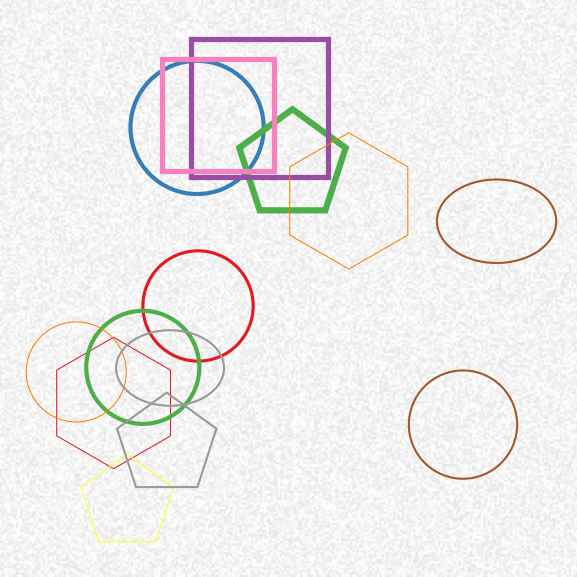[{"shape": "circle", "thickness": 1.5, "radius": 0.48, "center": [0.343, 0.469]}, {"shape": "hexagon", "thickness": 0.5, "radius": 0.57, "center": [0.197, 0.301]}, {"shape": "circle", "thickness": 2, "radius": 0.58, "center": [0.341, 0.778]}, {"shape": "circle", "thickness": 2, "radius": 0.49, "center": [0.247, 0.363]}, {"shape": "pentagon", "thickness": 3, "radius": 0.48, "center": [0.506, 0.713]}, {"shape": "square", "thickness": 2.5, "radius": 0.59, "center": [0.45, 0.812]}, {"shape": "circle", "thickness": 0.5, "radius": 0.43, "center": [0.132, 0.355]}, {"shape": "hexagon", "thickness": 0.5, "radius": 0.59, "center": [0.604, 0.651]}, {"shape": "pentagon", "thickness": 0.5, "radius": 0.42, "center": [0.22, 0.129]}, {"shape": "oval", "thickness": 1, "radius": 0.52, "center": [0.86, 0.616]}, {"shape": "circle", "thickness": 1, "radius": 0.47, "center": [0.802, 0.264]}, {"shape": "square", "thickness": 2.5, "radius": 0.48, "center": [0.378, 0.801]}, {"shape": "pentagon", "thickness": 1, "radius": 0.45, "center": [0.289, 0.229]}, {"shape": "oval", "thickness": 1, "radius": 0.47, "center": [0.295, 0.362]}]